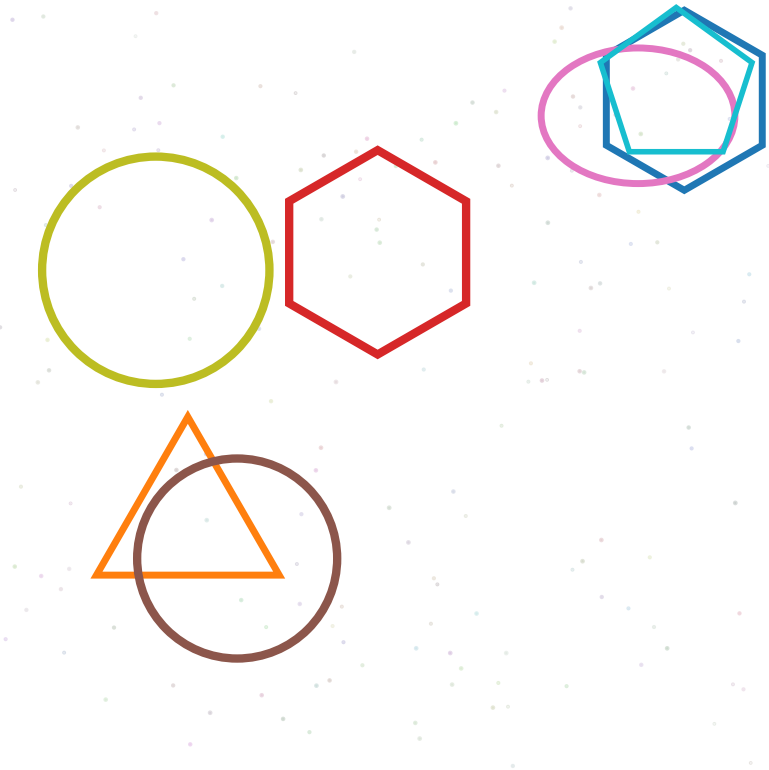[{"shape": "hexagon", "thickness": 2.5, "radius": 0.58, "center": [0.889, 0.87]}, {"shape": "triangle", "thickness": 2.5, "radius": 0.69, "center": [0.244, 0.322]}, {"shape": "hexagon", "thickness": 3, "radius": 0.66, "center": [0.49, 0.672]}, {"shape": "circle", "thickness": 3, "radius": 0.65, "center": [0.308, 0.275]}, {"shape": "oval", "thickness": 2.5, "radius": 0.63, "center": [0.829, 0.85]}, {"shape": "circle", "thickness": 3, "radius": 0.74, "center": [0.202, 0.649]}, {"shape": "pentagon", "thickness": 2, "radius": 0.52, "center": [0.878, 0.887]}]